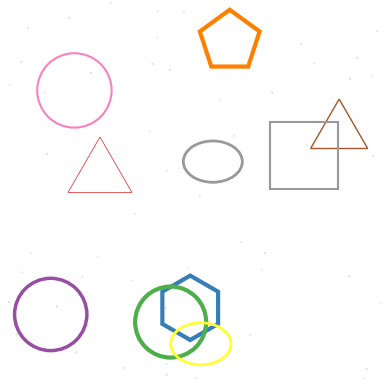[{"shape": "triangle", "thickness": 0.5, "radius": 0.48, "center": [0.26, 0.548]}, {"shape": "hexagon", "thickness": 3, "radius": 0.42, "center": [0.494, 0.201]}, {"shape": "circle", "thickness": 3, "radius": 0.46, "center": [0.443, 0.164]}, {"shape": "circle", "thickness": 2.5, "radius": 0.47, "center": [0.132, 0.183]}, {"shape": "pentagon", "thickness": 3, "radius": 0.41, "center": [0.597, 0.893]}, {"shape": "oval", "thickness": 2, "radius": 0.39, "center": [0.522, 0.107]}, {"shape": "triangle", "thickness": 1, "radius": 0.43, "center": [0.881, 0.657]}, {"shape": "circle", "thickness": 1.5, "radius": 0.48, "center": [0.193, 0.765]}, {"shape": "square", "thickness": 1.5, "radius": 0.44, "center": [0.79, 0.595]}, {"shape": "oval", "thickness": 2, "radius": 0.38, "center": [0.553, 0.58]}]